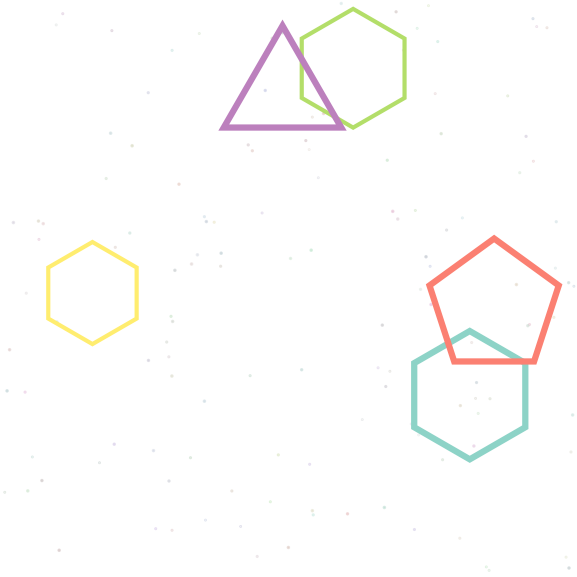[{"shape": "hexagon", "thickness": 3, "radius": 0.56, "center": [0.813, 0.315]}, {"shape": "pentagon", "thickness": 3, "radius": 0.59, "center": [0.856, 0.468]}, {"shape": "hexagon", "thickness": 2, "radius": 0.51, "center": [0.611, 0.881]}, {"shape": "triangle", "thickness": 3, "radius": 0.59, "center": [0.489, 0.837]}, {"shape": "hexagon", "thickness": 2, "radius": 0.44, "center": [0.16, 0.492]}]